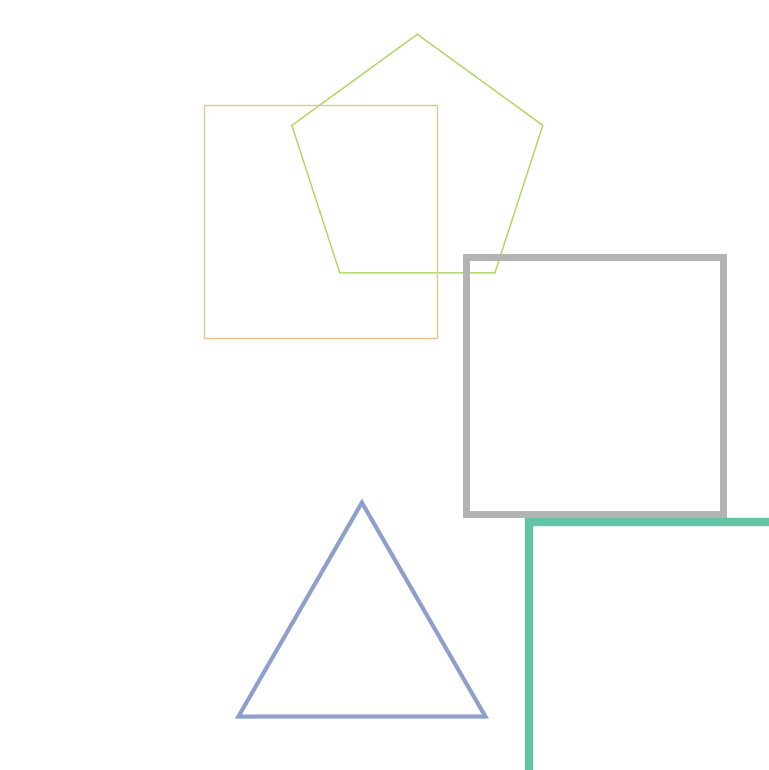[{"shape": "square", "thickness": 3, "radius": 0.9, "center": [0.867, 0.141]}, {"shape": "triangle", "thickness": 1.5, "radius": 0.93, "center": [0.47, 0.162]}, {"shape": "pentagon", "thickness": 0.5, "radius": 0.86, "center": [0.542, 0.784]}, {"shape": "square", "thickness": 0.5, "radius": 0.75, "center": [0.416, 0.713]}, {"shape": "square", "thickness": 2.5, "radius": 0.83, "center": [0.772, 0.499]}]